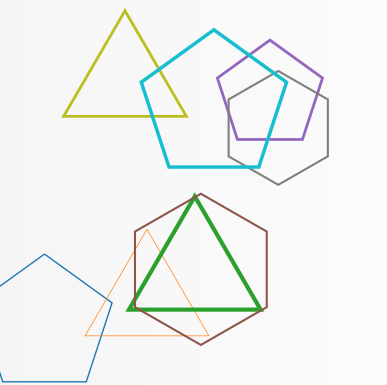[{"shape": "pentagon", "thickness": 1, "radius": 0.92, "center": [0.115, 0.157]}, {"shape": "triangle", "thickness": 0.5, "radius": 0.92, "center": [0.379, 0.22]}, {"shape": "triangle", "thickness": 3, "radius": 0.98, "center": [0.503, 0.294]}, {"shape": "pentagon", "thickness": 2, "radius": 0.71, "center": [0.697, 0.753]}, {"shape": "hexagon", "thickness": 1.5, "radius": 0.98, "center": [0.518, 0.3]}, {"shape": "hexagon", "thickness": 1.5, "radius": 0.74, "center": [0.718, 0.668]}, {"shape": "triangle", "thickness": 2, "radius": 0.91, "center": [0.323, 0.789]}, {"shape": "pentagon", "thickness": 2.5, "radius": 0.99, "center": [0.552, 0.726]}]